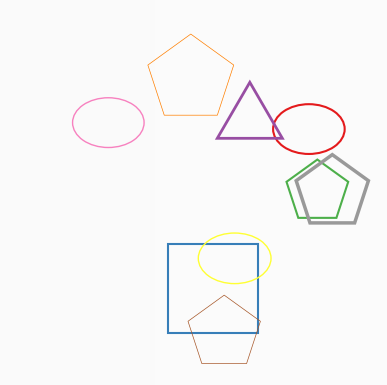[{"shape": "oval", "thickness": 1.5, "radius": 0.46, "center": [0.797, 0.665]}, {"shape": "square", "thickness": 1.5, "radius": 0.58, "center": [0.549, 0.251]}, {"shape": "pentagon", "thickness": 1.5, "radius": 0.42, "center": [0.819, 0.502]}, {"shape": "triangle", "thickness": 2, "radius": 0.48, "center": [0.645, 0.689]}, {"shape": "pentagon", "thickness": 0.5, "radius": 0.58, "center": [0.492, 0.795]}, {"shape": "oval", "thickness": 1, "radius": 0.47, "center": [0.606, 0.329]}, {"shape": "pentagon", "thickness": 0.5, "radius": 0.49, "center": [0.579, 0.135]}, {"shape": "oval", "thickness": 1, "radius": 0.46, "center": [0.28, 0.681]}, {"shape": "pentagon", "thickness": 2.5, "radius": 0.49, "center": [0.858, 0.5]}]